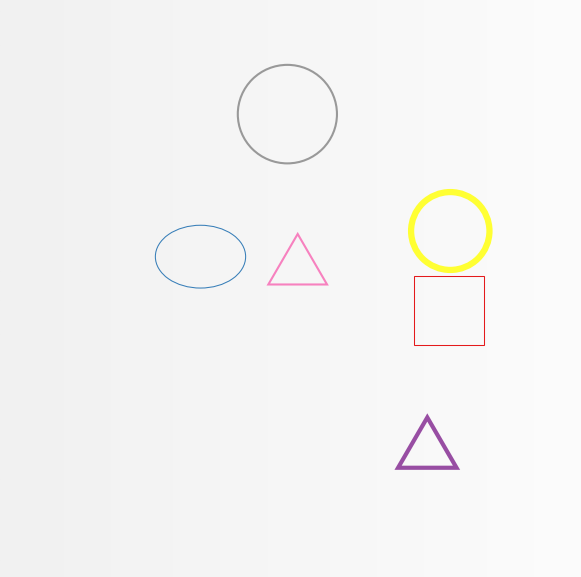[{"shape": "square", "thickness": 0.5, "radius": 0.3, "center": [0.772, 0.461]}, {"shape": "oval", "thickness": 0.5, "radius": 0.39, "center": [0.345, 0.555]}, {"shape": "triangle", "thickness": 2, "radius": 0.29, "center": [0.735, 0.218]}, {"shape": "circle", "thickness": 3, "radius": 0.34, "center": [0.775, 0.599]}, {"shape": "triangle", "thickness": 1, "radius": 0.29, "center": [0.512, 0.536]}, {"shape": "circle", "thickness": 1, "radius": 0.43, "center": [0.494, 0.802]}]